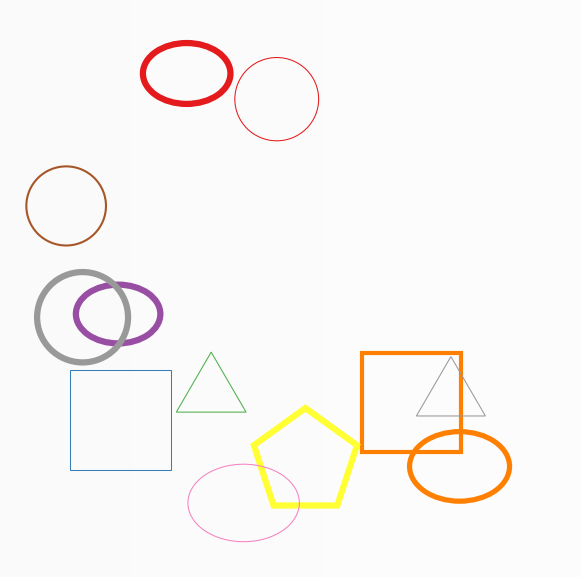[{"shape": "oval", "thickness": 3, "radius": 0.38, "center": [0.321, 0.872]}, {"shape": "circle", "thickness": 0.5, "radius": 0.36, "center": [0.476, 0.827]}, {"shape": "square", "thickness": 0.5, "radius": 0.43, "center": [0.207, 0.272]}, {"shape": "triangle", "thickness": 0.5, "radius": 0.35, "center": [0.363, 0.32]}, {"shape": "oval", "thickness": 3, "radius": 0.36, "center": [0.203, 0.455]}, {"shape": "oval", "thickness": 2.5, "radius": 0.43, "center": [0.791, 0.192]}, {"shape": "square", "thickness": 2, "radius": 0.43, "center": [0.709, 0.302]}, {"shape": "pentagon", "thickness": 3, "radius": 0.47, "center": [0.526, 0.199]}, {"shape": "circle", "thickness": 1, "radius": 0.34, "center": [0.114, 0.643]}, {"shape": "oval", "thickness": 0.5, "radius": 0.48, "center": [0.419, 0.128]}, {"shape": "circle", "thickness": 3, "radius": 0.39, "center": [0.142, 0.45]}, {"shape": "triangle", "thickness": 0.5, "radius": 0.34, "center": [0.776, 0.313]}]